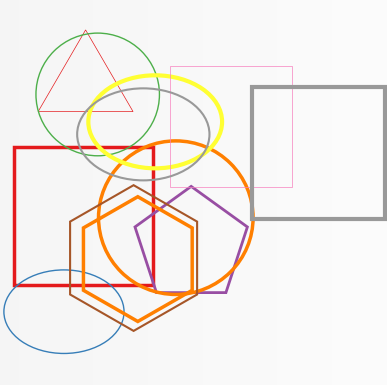[{"shape": "square", "thickness": 2.5, "radius": 0.9, "center": [0.215, 0.438]}, {"shape": "triangle", "thickness": 0.5, "radius": 0.71, "center": [0.221, 0.781]}, {"shape": "oval", "thickness": 1, "radius": 0.78, "center": [0.165, 0.19]}, {"shape": "circle", "thickness": 1, "radius": 0.8, "center": [0.252, 0.755]}, {"shape": "pentagon", "thickness": 2, "radius": 0.76, "center": [0.493, 0.363]}, {"shape": "hexagon", "thickness": 2.5, "radius": 0.81, "center": [0.356, 0.327]}, {"shape": "circle", "thickness": 2.5, "radius": 1.0, "center": [0.454, 0.435]}, {"shape": "oval", "thickness": 3, "radius": 0.86, "center": [0.401, 0.684]}, {"shape": "hexagon", "thickness": 1.5, "radius": 0.95, "center": [0.345, 0.33]}, {"shape": "square", "thickness": 0.5, "radius": 0.78, "center": [0.597, 0.672]}, {"shape": "oval", "thickness": 1.5, "radius": 0.85, "center": [0.37, 0.651]}, {"shape": "square", "thickness": 3, "radius": 0.86, "center": [0.822, 0.603]}]